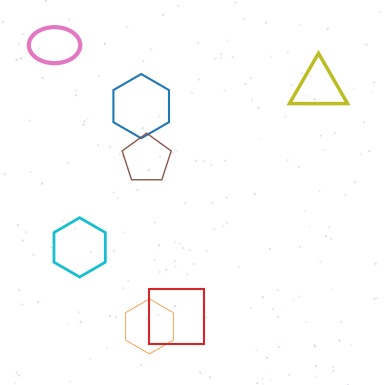[{"shape": "hexagon", "thickness": 1.5, "radius": 0.42, "center": [0.367, 0.724]}, {"shape": "hexagon", "thickness": 0.5, "radius": 0.36, "center": [0.388, 0.152]}, {"shape": "square", "thickness": 1.5, "radius": 0.36, "center": [0.459, 0.178]}, {"shape": "pentagon", "thickness": 1, "radius": 0.33, "center": [0.381, 0.587]}, {"shape": "oval", "thickness": 3, "radius": 0.33, "center": [0.142, 0.883]}, {"shape": "triangle", "thickness": 2.5, "radius": 0.44, "center": [0.827, 0.774]}, {"shape": "hexagon", "thickness": 2, "radius": 0.38, "center": [0.207, 0.357]}]